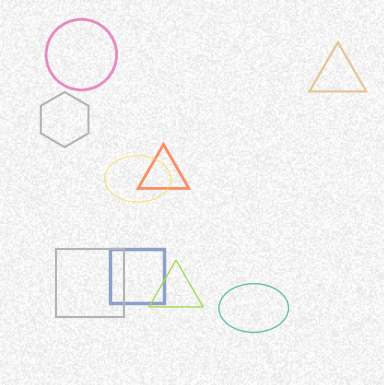[{"shape": "oval", "thickness": 1, "radius": 0.45, "center": [0.659, 0.2]}, {"shape": "triangle", "thickness": 2, "radius": 0.38, "center": [0.425, 0.549]}, {"shape": "square", "thickness": 2.5, "radius": 0.35, "center": [0.356, 0.283]}, {"shape": "circle", "thickness": 2, "radius": 0.46, "center": [0.211, 0.858]}, {"shape": "triangle", "thickness": 1, "radius": 0.41, "center": [0.457, 0.243]}, {"shape": "oval", "thickness": 0.5, "radius": 0.43, "center": [0.358, 0.536]}, {"shape": "triangle", "thickness": 1.5, "radius": 0.43, "center": [0.878, 0.805]}, {"shape": "hexagon", "thickness": 1.5, "radius": 0.36, "center": [0.168, 0.689]}, {"shape": "square", "thickness": 1.5, "radius": 0.44, "center": [0.234, 0.265]}]